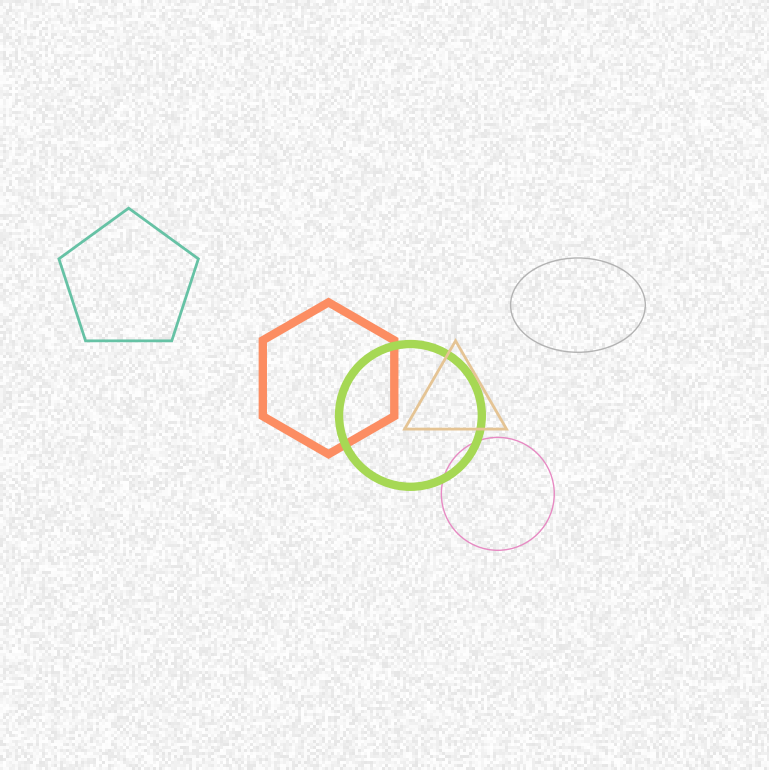[{"shape": "pentagon", "thickness": 1, "radius": 0.48, "center": [0.167, 0.634]}, {"shape": "hexagon", "thickness": 3, "radius": 0.49, "center": [0.427, 0.509]}, {"shape": "circle", "thickness": 0.5, "radius": 0.37, "center": [0.647, 0.359]}, {"shape": "circle", "thickness": 3, "radius": 0.46, "center": [0.533, 0.461]}, {"shape": "triangle", "thickness": 1, "radius": 0.38, "center": [0.592, 0.481]}, {"shape": "oval", "thickness": 0.5, "radius": 0.44, "center": [0.751, 0.604]}]